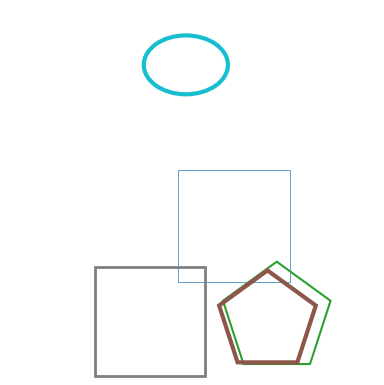[{"shape": "square", "thickness": 0.5, "radius": 0.72, "center": [0.607, 0.413]}, {"shape": "pentagon", "thickness": 1.5, "radius": 0.73, "center": [0.719, 0.173]}, {"shape": "pentagon", "thickness": 3, "radius": 0.66, "center": [0.695, 0.166]}, {"shape": "square", "thickness": 2, "radius": 0.71, "center": [0.39, 0.165]}, {"shape": "oval", "thickness": 3, "radius": 0.55, "center": [0.483, 0.832]}]